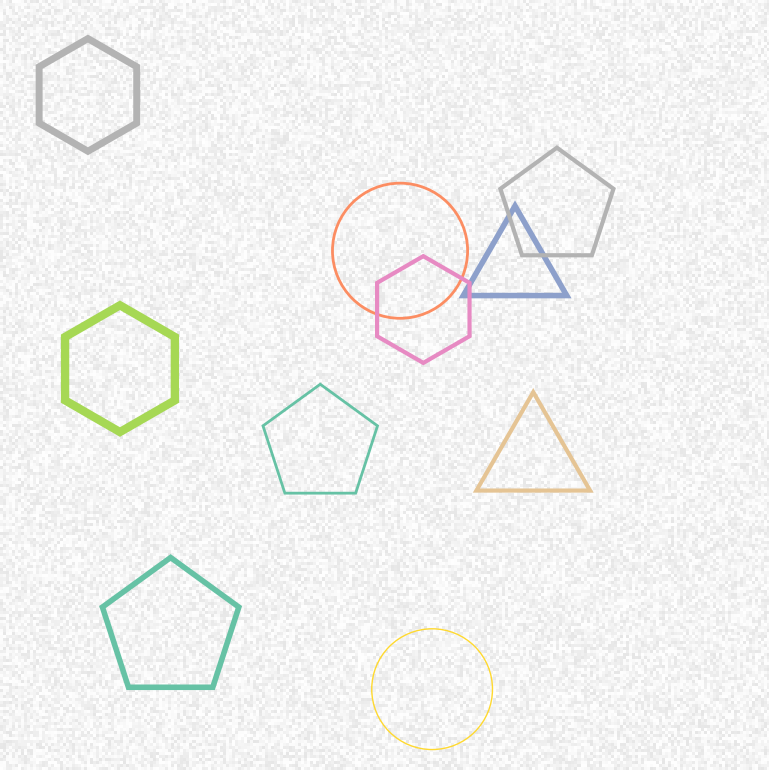[{"shape": "pentagon", "thickness": 2, "radius": 0.47, "center": [0.222, 0.183]}, {"shape": "pentagon", "thickness": 1, "radius": 0.39, "center": [0.416, 0.423]}, {"shape": "circle", "thickness": 1, "radius": 0.44, "center": [0.52, 0.674]}, {"shape": "triangle", "thickness": 2, "radius": 0.39, "center": [0.669, 0.655]}, {"shape": "hexagon", "thickness": 1.5, "radius": 0.35, "center": [0.55, 0.598]}, {"shape": "hexagon", "thickness": 3, "radius": 0.41, "center": [0.156, 0.521]}, {"shape": "circle", "thickness": 0.5, "radius": 0.39, "center": [0.561, 0.105]}, {"shape": "triangle", "thickness": 1.5, "radius": 0.43, "center": [0.693, 0.406]}, {"shape": "pentagon", "thickness": 1.5, "radius": 0.39, "center": [0.723, 0.731]}, {"shape": "hexagon", "thickness": 2.5, "radius": 0.37, "center": [0.114, 0.877]}]